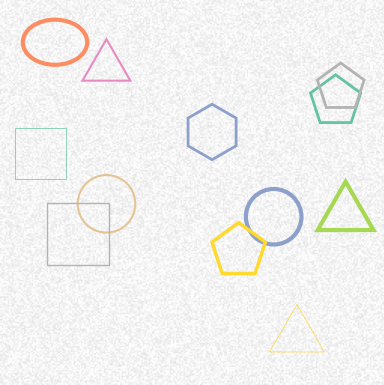[{"shape": "square", "thickness": 0.5, "radius": 0.33, "center": [0.106, 0.602]}, {"shape": "pentagon", "thickness": 2, "radius": 0.34, "center": [0.872, 0.737]}, {"shape": "oval", "thickness": 3, "radius": 0.42, "center": [0.143, 0.89]}, {"shape": "circle", "thickness": 3, "radius": 0.36, "center": [0.711, 0.437]}, {"shape": "hexagon", "thickness": 2, "radius": 0.36, "center": [0.551, 0.657]}, {"shape": "triangle", "thickness": 1.5, "radius": 0.36, "center": [0.276, 0.826]}, {"shape": "triangle", "thickness": 3, "radius": 0.42, "center": [0.898, 0.444]}, {"shape": "pentagon", "thickness": 2.5, "radius": 0.36, "center": [0.62, 0.349]}, {"shape": "triangle", "thickness": 0.5, "radius": 0.41, "center": [0.771, 0.127]}, {"shape": "circle", "thickness": 1.5, "radius": 0.37, "center": [0.277, 0.471]}, {"shape": "pentagon", "thickness": 2, "radius": 0.32, "center": [0.885, 0.773]}, {"shape": "square", "thickness": 1, "radius": 0.4, "center": [0.202, 0.391]}]